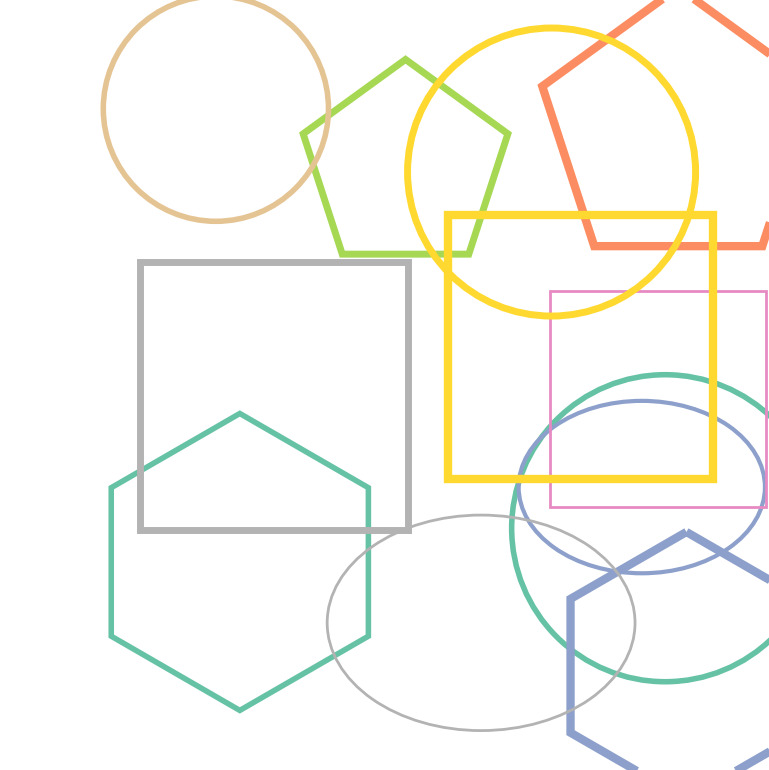[{"shape": "circle", "thickness": 2, "radius": 1.0, "center": [0.864, 0.314]}, {"shape": "hexagon", "thickness": 2, "radius": 0.96, "center": [0.311, 0.27]}, {"shape": "pentagon", "thickness": 3, "radius": 0.93, "center": [0.881, 0.831]}, {"shape": "oval", "thickness": 1.5, "radius": 0.8, "center": [0.833, 0.367]}, {"shape": "hexagon", "thickness": 3, "radius": 0.87, "center": [0.891, 0.135]}, {"shape": "square", "thickness": 1, "radius": 0.7, "center": [0.854, 0.482]}, {"shape": "pentagon", "thickness": 2.5, "radius": 0.7, "center": [0.527, 0.783]}, {"shape": "circle", "thickness": 2.5, "radius": 0.94, "center": [0.716, 0.777]}, {"shape": "square", "thickness": 3, "radius": 0.86, "center": [0.754, 0.549]}, {"shape": "circle", "thickness": 2, "radius": 0.73, "center": [0.28, 0.859]}, {"shape": "square", "thickness": 2.5, "radius": 0.87, "center": [0.356, 0.486]}, {"shape": "oval", "thickness": 1, "radius": 1.0, "center": [0.625, 0.191]}]